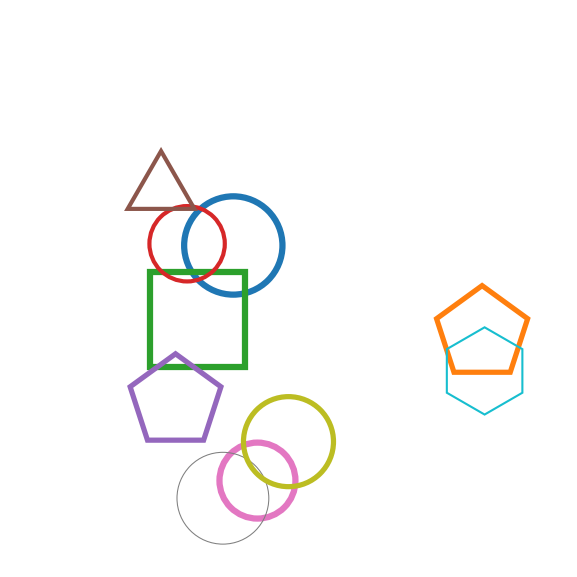[{"shape": "circle", "thickness": 3, "radius": 0.43, "center": [0.404, 0.574]}, {"shape": "pentagon", "thickness": 2.5, "radius": 0.41, "center": [0.835, 0.422]}, {"shape": "square", "thickness": 3, "radius": 0.41, "center": [0.342, 0.446]}, {"shape": "circle", "thickness": 2, "radius": 0.33, "center": [0.324, 0.577]}, {"shape": "pentagon", "thickness": 2.5, "radius": 0.41, "center": [0.304, 0.304]}, {"shape": "triangle", "thickness": 2, "radius": 0.33, "center": [0.279, 0.671]}, {"shape": "circle", "thickness": 3, "radius": 0.33, "center": [0.446, 0.167]}, {"shape": "circle", "thickness": 0.5, "radius": 0.4, "center": [0.386, 0.136]}, {"shape": "circle", "thickness": 2.5, "radius": 0.39, "center": [0.5, 0.234]}, {"shape": "hexagon", "thickness": 1, "radius": 0.38, "center": [0.839, 0.357]}]